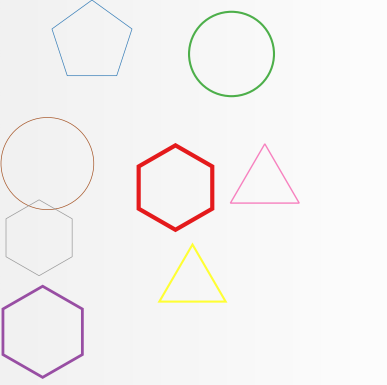[{"shape": "hexagon", "thickness": 3, "radius": 0.55, "center": [0.453, 0.513]}, {"shape": "pentagon", "thickness": 0.5, "radius": 0.54, "center": [0.237, 0.891]}, {"shape": "circle", "thickness": 1.5, "radius": 0.55, "center": [0.597, 0.86]}, {"shape": "hexagon", "thickness": 2, "radius": 0.59, "center": [0.11, 0.138]}, {"shape": "triangle", "thickness": 1.5, "radius": 0.49, "center": [0.497, 0.266]}, {"shape": "circle", "thickness": 0.5, "radius": 0.6, "center": [0.122, 0.575]}, {"shape": "triangle", "thickness": 1, "radius": 0.51, "center": [0.683, 0.524]}, {"shape": "hexagon", "thickness": 0.5, "radius": 0.49, "center": [0.101, 0.382]}]